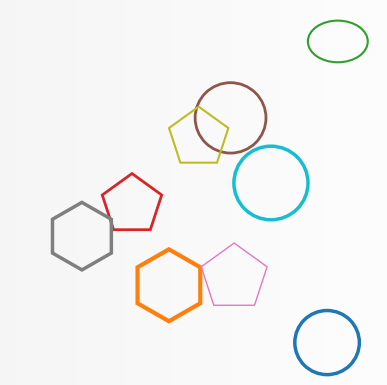[{"shape": "circle", "thickness": 2.5, "radius": 0.42, "center": [0.844, 0.11]}, {"shape": "hexagon", "thickness": 3, "radius": 0.47, "center": [0.436, 0.259]}, {"shape": "oval", "thickness": 1.5, "radius": 0.39, "center": [0.872, 0.892]}, {"shape": "pentagon", "thickness": 2, "radius": 0.4, "center": [0.341, 0.469]}, {"shape": "circle", "thickness": 2, "radius": 0.46, "center": [0.595, 0.694]}, {"shape": "pentagon", "thickness": 1, "radius": 0.45, "center": [0.604, 0.279]}, {"shape": "hexagon", "thickness": 2.5, "radius": 0.44, "center": [0.211, 0.387]}, {"shape": "pentagon", "thickness": 1.5, "radius": 0.4, "center": [0.513, 0.643]}, {"shape": "circle", "thickness": 2.5, "radius": 0.48, "center": [0.699, 0.525]}]